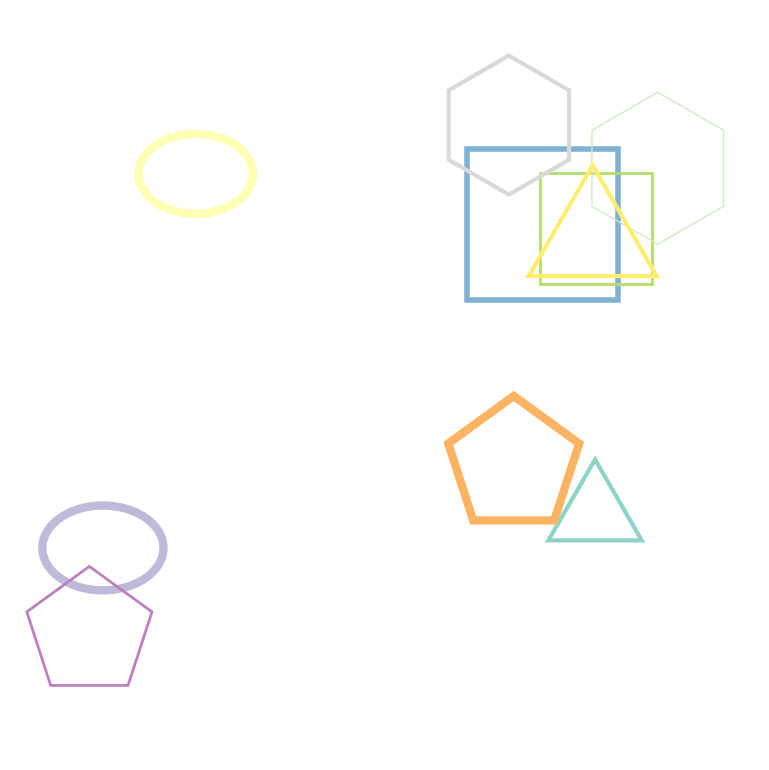[{"shape": "triangle", "thickness": 1.5, "radius": 0.35, "center": [0.773, 0.333]}, {"shape": "oval", "thickness": 3, "radius": 0.37, "center": [0.254, 0.774]}, {"shape": "oval", "thickness": 3, "radius": 0.39, "center": [0.134, 0.288]}, {"shape": "square", "thickness": 2, "radius": 0.49, "center": [0.705, 0.708]}, {"shape": "pentagon", "thickness": 3, "radius": 0.45, "center": [0.667, 0.396]}, {"shape": "square", "thickness": 1, "radius": 0.36, "center": [0.774, 0.703]}, {"shape": "hexagon", "thickness": 1.5, "radius": 0.45, "center": [0.661, 0.838]}, {"shape": "pentagon", "thickness": 1, "radius": 0.43, "center": [0.116, 0.179]}, {"shape": "hexagon", "thickness": 0.5, "radius": 0.49, "center": [0.854, 0.782]}, {"shape": "triangle", "thickness": 1.5, "radius": 0.48, "center": [0.77, 0.689]}]